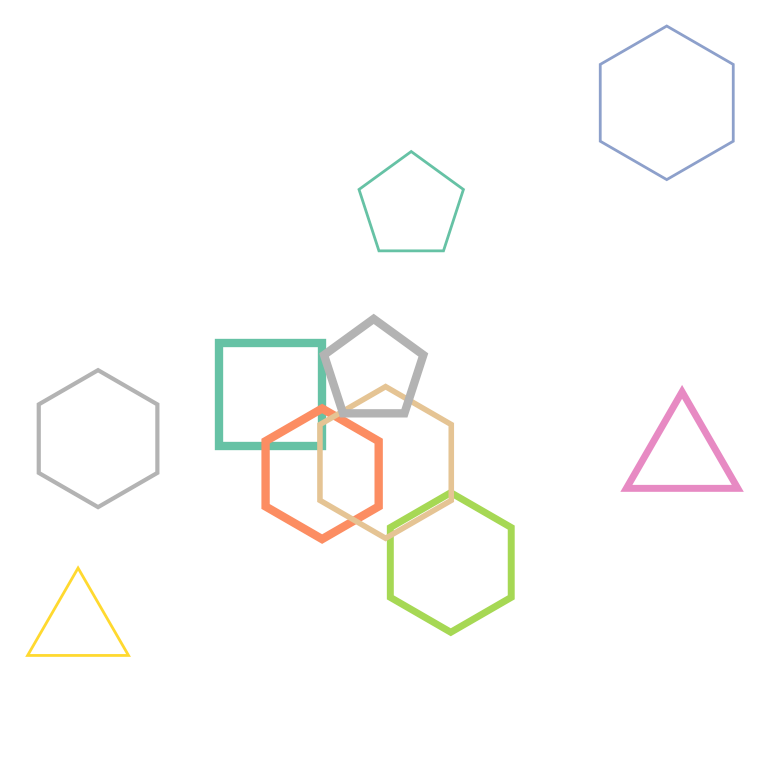[{"shape": "pentagon", "thickness": 1, "radius": 0.36, "center": [0.534, 0.732]}, {"shape": "square", "thickness": 3, "radius": 0.34, "center": [0.352, 0.488]}, {"shape": "hexagon", "thickness": 3, "radius": 0.42, "center": [0.418, 0.385]}, {"shape": "hexagon", "thickness": 1, "radius": 0.5, "center": [0.866, 0.866]}, {"shape": "triangle", "thickness": 2.5, "radius": 0.42, "center": [0.886, 0.408]}, {"shape": "hexagon", "thickness": 2.5, "radius": 0.45, "center": [0.585, 0.27]}, {"shape": "triangle", "thickness": 1, "radius": 0.38, "center": [0.101, 0.187]}, {"shape": "hexagon", "thickness": 2, "radius": 0.49, "center": [0.501, 0.399]}, {"shape": "hexagon", "thickness": 1.5, "radius": 0.44, "center": [0.127, 0.43]}, {"shape": "pentagon", "thickness": 3, "radius": 0.34, "center": [0.485, 0.518]}]